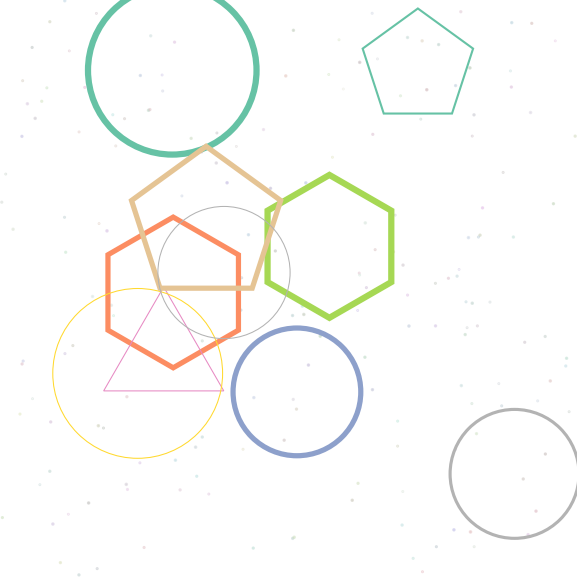[{"shape": "pentagon", "thickness": 1, "radius": 0.5, "center": [0.724, 0.884]}, {"shape": "circle", "thickness": 3, "radius": 0.73, "center": [0.298, 0.877]}, {"shape": "hexagon", "thickness": 2.5, "radius": 0.65, "center": [0.3, 0.493]}, {"shape": "circle", "thickness": 2.5, "radius": 0.55, "center": [0.514, 0.321]}, {"shape": "triangle", "thickness": 0.5, "radius": 0.6, "center": [0.283, 0.382]}, {"shape": "hexagon", "thickness": 3, "radius": 0.62, "center": [0.57, 0.573]}, {"shape": "circle", "thickness": 0.5, "radius": 0.74, "center": [0.238, 0.353]}, {"shape": "pentagon", "thickness": 2.5, "radius": 0.68, "center": [0.357, 0.61]}, {"shape": "circle", "thickness": 1.5, "radius": 0.56, "center": [0.891, 0.179]}, {"shape": "circle", "thickness": 0.5, "radius": 0.57, "center": [0.388, 0.527]}]